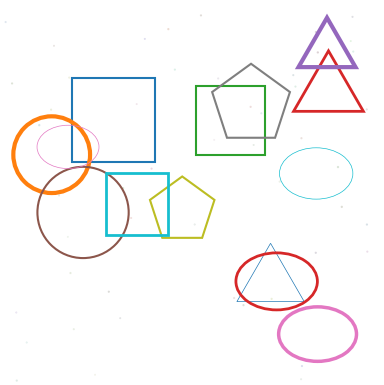[{"shape": "triangle", "thickness": 0.5, "radius": 0.5, "center": [0.703, 0.267]}, {"shape": "square", "thickness": 1.5, "radius": 0.54, "center": [0.295, 0.688]}, {"shape": "circle", "thickness": 3, "radius": 0.5, "center": [0.134, 0.598]}, {"shape": "square", "thickness": 1.5, "radius": 0.44, "center": [0.599, 0.687]}, {"shape": "triangle", "thickness": 2, "radius": 0.52, "center": [0.853, 0.763]}, {"shape": "oval", "thickness": 2, "radius": 0.53, "center": [0.719, 0.269]}, {"shape": "triangle", "thickness": 3, "radius": 0.43, "center": [0.849, 0.868]}, {"shape": "circle", "thickness": 1.5, "radius": 0.59, "center": [0.216, 0.448]}, {"shape": "oval", "thickness": 2.5, "radius": 0.51, "center": [0.825, 0.132]}, {"shape": "oval", "thickness": 0.5, "radius": 0.4, "center": [0.177, 0.618]}, {"shape": "pentagon", "thickness": 1.5, "radius": 0.53, "center": [0.652, 0.728]}, {"shape": "pentagon", "thickness": 1.5, "radius": 0.44, "center": [0.473, 0.454]}, {"shape": "square", "thickness": 2, "radius": 0.4, "center": [0.356, 0.47]}, {"shape": "oval", "thickness": 0.5, "radius": 0.48, "center": [0.821, 0.549]}]